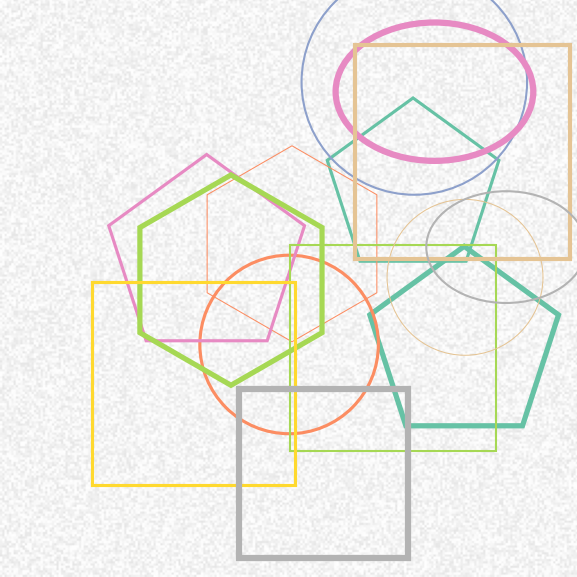[{"shape": "pentagon", "thickness": 1.5, "radius": 0.78, "center": [0.715, 0.673]}, {"shape": "pentagon", "thickness": 2.5, "radius": 0.86, "center": [0.804, 0.401]}, {"shape": "circle", "thickness": 1.5, "radius": 0.77, "center": [0.501, 0.403]}, {"shape": "hexagon", "thickness": 0.5, "radius": 0.85, "center": [0.506, 0.577]}, {"shape": "circle", "thickness": 1, "radius": 0.98, "center": [0.717, 0.857]}, {"shape": "pentagon", "thickness": 1.5, "radius": 0.89, "center": [0.358, 0.553]}, {"shape": "oval", "thickness": 3, "radius": 0.86, "center": [0.752, 0.84]}, {"shape": "square", "thickness": 1, "radius": 0.89, "center": [0.681, 0.396]}, {"shape": "hexagon", "thickness": 2.5, "radius": 0.91, "center": [0.4, 0.514]}, {"shape": "square", "thickness": 1.5, "radius": 0.88, "center": [0.335, 0.335]}, {"shape": "square", "thickness": 2, "radius": 0.93, "center": [0.801, 0.736]}, {"shape": "circle", "thickness": 0.5, "radius": 0.67, "center": [0.805, 0.519]}, {"shape": "oval", "thickness": 1, "radius": 0.69, "center": [0.876, 0.571]}, {"shape": "square", "thickness": 3, "radius": 0.73, "center": [0.561, 0.18]}]